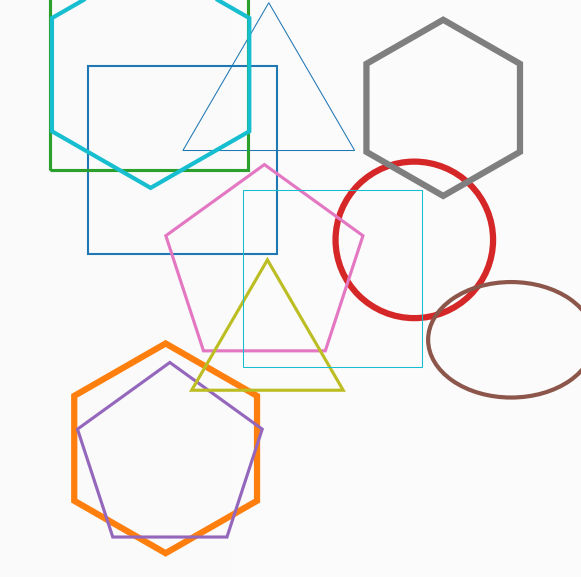[{"shape": "square", "thickness": 1, "radius": 0.81, "center": [0.314, 0.722]}, {"shape": "triangle", "thickness": 0.5, "radius": 0.85, "center": [0.462, 0.824]}, {"shape": "hexagon", "thickness": 3, "radius": 0.91, "center": [0.285, 0.223]}, {"shape": "square", "thickness": 1.5, "radius": 0.85, "center": [0.257, 0.875]}, {"shape": "circle", "thickness": 3, "radius": 0.68, "center": [0.713, 0.584]}, {"shape": "pentagon", "thickness": 1.5, "radius": 0.84, "center": [0.292, 0.204]}, {"shape": "oval", "thickness": 2, "radius": 0.71, "center": [0.879, 0.411]}, {"shape": "pentagon", "thickness": 1.5, "radius": 0.89, "center": [0.455, 0.536]}, {"shape": "hexagon", "thickness": 3, "radius": 0.76, "center": [0.763, 0.812]}, {"shape": "triangle", "thickness": 1.5, "radius": 0.75, "center": [0.46, 0.399]}, {"shape": "square", "thickness": 0.5, "radius": 0.77, "center": [0.572, 0.517]}, {"shape": "hexagon", "thickness": 2, "radius": 0.98, "center": [0.259, 0.87]}]